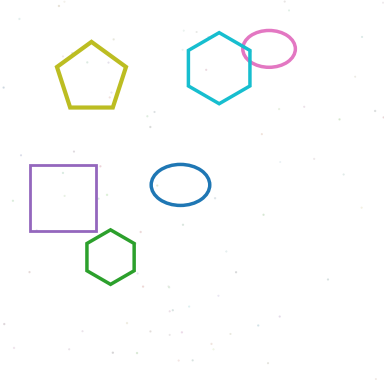[{"shape": "oval", "thickness": 2.5, "radius": 0.38, "center": [0.469, 0.52]}, {"shape": "hexagon", "thickness": 2.5, "radius": 0.35, "center": [0.287, 0.332]}, {"shape": "square", "thickness": 2, "radius": 0.43, "center": [0.163, 0.487]}, {"shape": "oval", "thickness": 2.5, "radius": 0.34, "center": [0.699, 0.873]}, {"shape": "pentagon", "thickness": 3, "radius": 0.47, "center": [0.238, 0.797]}, {"shape": "hexagon", "thickness": 2.5, "radius": 0.46, "center": [0.569, 0.823]}]